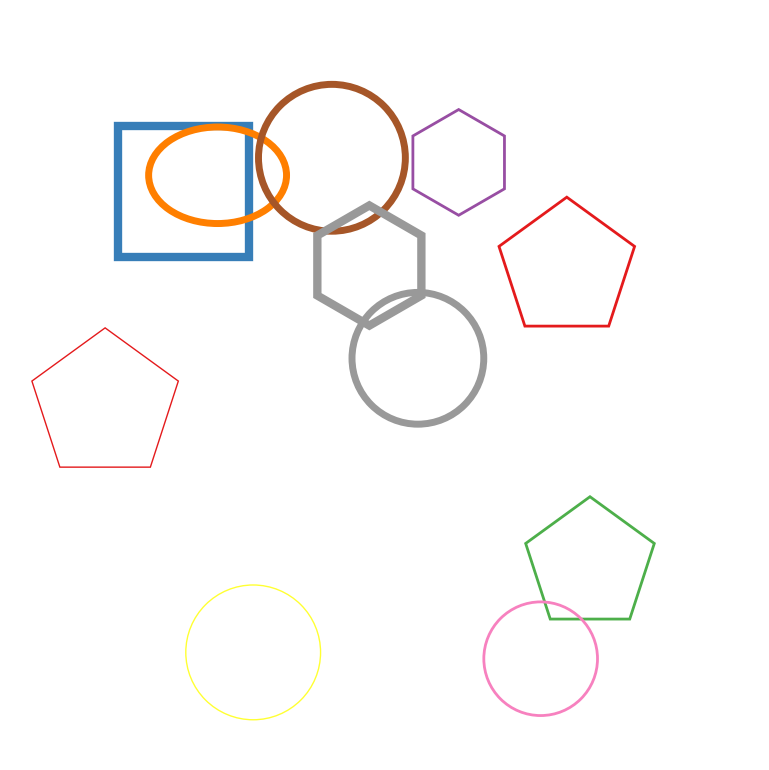[{"shape": "pentagon", "thickness": 1, "radius": 0.46, "center": [0.736, 0.651]}, {"shape": "pentagon", "thickness": 0.5, "radius": 0.5, "center": [0.137, 0.474]}, {"shape": "square", "thickness": 3, "radius": 0.42, "center": [0.238, 0.751]}, {"shape": "pentagon", "thickness": 1, "radius": 0.44, "center": [0.766, 0.267]}, {"shape": "hexagon", "thickness": 1, "radius": 0.34, "center": [0.596, 0.789]}, {"shape": "oval", "thickness": 2.5, "radius": 0.45, "center": [0.283, 0.772]}, {"shape": "circle", "thickness": 0.5, "radius": 0.44, "center": [0.329, 0.153]}, {"shape": "circle", "thickness": 2.5, "radius": 0.48, "center": [0.431, 0.795]}, {"shape": "circle", "thickness": 1, "radius": 0.37, "center": [0.702, 0.145]}, {"shape": "circle", "thickness": 2.5, "radius": 0.43, "center": [0.543, 0.535]}, {"shape": "hexagon", "thickness": 3, "radius": 0.39, "center": [0.48, 0.655]}]